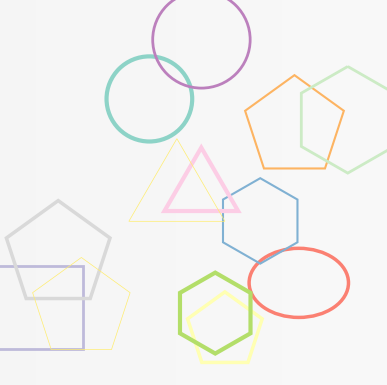[{"shape": "circle", "thickness": 3, "radius": 0.55, "center": [0.385, 0.743]}, {"shape": "pentagon", "thickness": 2.5, "radius": 0.51, "center": [0.58, 0.141]}, {"shape": "square", "thickness": 2, "radius": 0.54, "center": [0.105, 0.201]}, {"shape": "oval", "thickness": 2.5, "radius": 0.64, "center": [0.771, 0.265]}, {"shape": "hexagon", "thickness": 1.5, "radius": 0.55, "center": [0.672, 0.426]}, {"shape": "pentagon", "thickness": 1.5, "radius": 0.67, "center": [0.76, 0.671]}, {"shape": "hexagon", "thickness": 3, "radius": 0.53, "center": [0.555, 0.187]}, {"shape": "triangle", "thickness": 3, "radius": 0.55, "center": [0.519, 0.507]}, {"shape": "pentagon", "thickness": 2.5, "radius": 0.7, "center": [0.15, 0.338]}, {"shape": "circle", "thickness": 2, "radius": 0.63, "center": [0.52, 0.897]}, {"shape": "hexagon", "thickness": 2, "radius": 0.69, "center": [0.897, 0.689]}, {"shape": "triangle", "thickness": 0.5, "radius": 0.72, "center": [0.456, 0.497]}, {"shape": "pentagon", "thickness": 0.5, "radius": 0.66, "center": [0.21, 0.199]}]